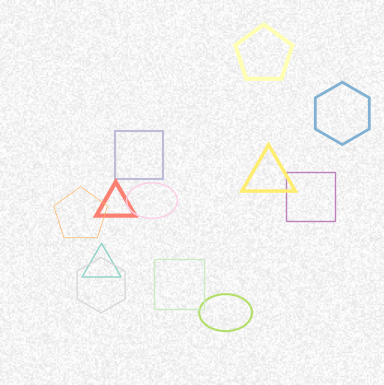[{"shape": "triangle", "thickness": 1, "radius": 0.29, "center": [0.264, 0.31]}, {"shape": "pentagon", "thickness": 3, "radius": 0.39, "center": [0.685, 0.858]}, {"shape": "square", "thickness": 1.5, "radius": 0.31, "center": [0.361, 0.598]}, {"shape": "triangle", "thickness": 3, "radius": 0.29, "center": [0.301, 0.469]}, {"shape": "hexagon", "thickness": 2, "radius": 0.4, "center": [0.889, 0.705]}, {"shape": "pentagon", "thickness": 0.5, "radius": 0.37, "center": [0.209, 0.442]}, {"shape": "oval", "thickness": 1.5, "radius": 0.34, "center": [0.586, 0.188]}, {"shape": "oval", "thickness": 1, "radius": 0.33, "center": [0.395, 0.479]}, {"shape": "hexagon", "thickness": 1, "radius": 0.36, "center": [0.263, 0.259]}, {"shape": "square", "thickness": 1, "radius": 0.31, "center": [0.806, 0.489]}, {"shape": "square", "thickness": 1, "radius": 0.32, "center": [0.465, 0.262]}, {"shape": "triangle", "thickness": 2.5, "radius": 0.4, "center": [0.698, 0.544]}]